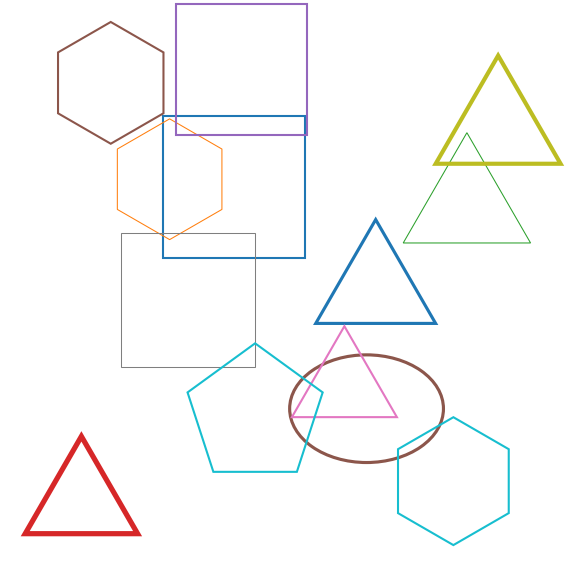[{"shape": "square", "thickness": 1, "radius": 0.62, "center": [0.405, 0.676]}, {"shape": "triangle", "thickness": 1.5, "radius": 0.6, "center": [0.651, 0.499]}, {"shape": "hexagon", "thickness": 0.5, "radius": 0.52, "center": [0.294, 0.689]}, {"shape": "triangle", "thickness": 0.5, "radius": 0.64, "center": [0.808, 0.642]}, {"shape": "triangle", "thickness": 2.5, "radius": 0.56, "center": [0.141, 0.131]}, {"shape": "square", "thickness": 1, "radius": 0.57, "center": [0.418, 0.88]}, {"shape": "hexagon", "thickness": 1, "radius": 0.53, "center": [0.192, 0.856]}, {"shape": "oval", "thickness": 1.5, "radius": 0.67, "center": [0.635, 0.291]}, {"shape": "triangle", "thickness": 1, "radius": 0.52, "center": [0.596, 0.329]}, {"shape": "square", "thickness": 0.5, "radius": 0.58, "center": [0.326, 0.48]}, {"shape": "triangle", "thickness": 2, "radius": 0.62, "center": [0.863, 0.778]}, {"shape": "hexagon", "thickness": 1, "radius": 0.55, "center": [0.785, 0.166]}, {"shape": "pentagon", "thickness": 1, "radius": 0.62, "center": [0.442, 0.282]}]